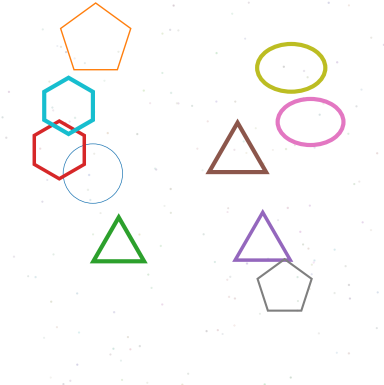[{"shape": "circle", "thickness": 0.5, "radius": 0.39, "center": [0.241, 0.549]}, {"shape": "pentagon", "thickness": 1, "radius": 0.48, "center": [0.249, 0.896]}, {"shape": "triangle", "thickness": 3, "radius": 0.38, "center": [0.308, 0.359]}, {"shape": "hexagon", "thickness": 2.5, "radius": 0.37, "center": [0.154, 0.611]}, {"shape": "triangle", "thickness": 2.5, "radius": 0.41, "center": [0.682, 0.366]}, {"shape": "triangle", "thickness": 3, "radius": 0.43, "center": [0.617, 0.596]}, {"shape": "oval", "thickness": 3, "radius": 0.43, "center": [0.807, 0.683]}, {"shape": "pentagon", "thickness": 1.5, "radius": 0.37, "center": [0.739, 0.253]}, {"shape": "oval", "thickness": 3, "radius": 0.44, "center": [0.756, 0.824]}, {"shape": "hexagon", "thickness": 3, "radius": 0.37, "center": [0.178, 0.725]}]